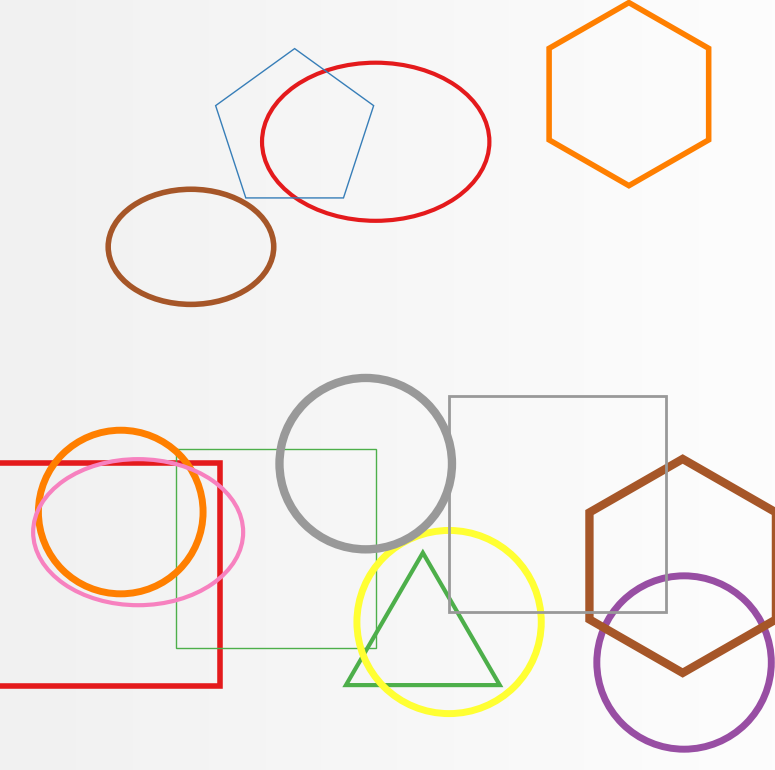[{"shape": "square", "thickness": 2, "radius": 0.72, "center": [0.14, 0.254]}, {"shape": "oval", "thickness": 1.5, "radius": 0.73, "center": [0.485, 0.816]}, {"shape": "pentagon", "thickness": 0.5, "radius": 0.54, "center": [0.38, 0.83]}, {"shape": "triangle", "thickness": 1.5, "radius": 0.57, "center": [0.546, 0.168]}, {"shape": "square", "thickness": 0.5, "radius": 0.65, "center": [0.356, 0.287]}, {"shape": "circle", "thickness": 2.5, "radius": 0.56, "center": [0.883, 0.14]}, {"shape": "circle", "thickness": 2.5, "radius": 0.53, "center": [0.156, 0.335]}, {"shape": "hexagon", "thickness": 2, "radius": 0.59, "center": [0.811, 0.878]}, {"shape": "circle", "thickness": 2.5, "radius": 0.59, "center": [0.579, 0.192]}, {"shape": "oval", "thickness": 2, "radius": 0.53, "center": [0.246, 0.679]}, {"shape": "hexagon", "thickness": 3, "radius": 0.69, "center": [0.881, 0.265]}, {"shape": "oval", "thickness": 1.5, "radius": 0.68, "center": [0.178, 0.309]}, {"shape": "square", "thickness": 1, "radius": 0.7, "center": [0.72, 0.345]}, {"shape": "circle", "thickness": 3, "radius": 0.56, "center": [0.472, 0.398]}]